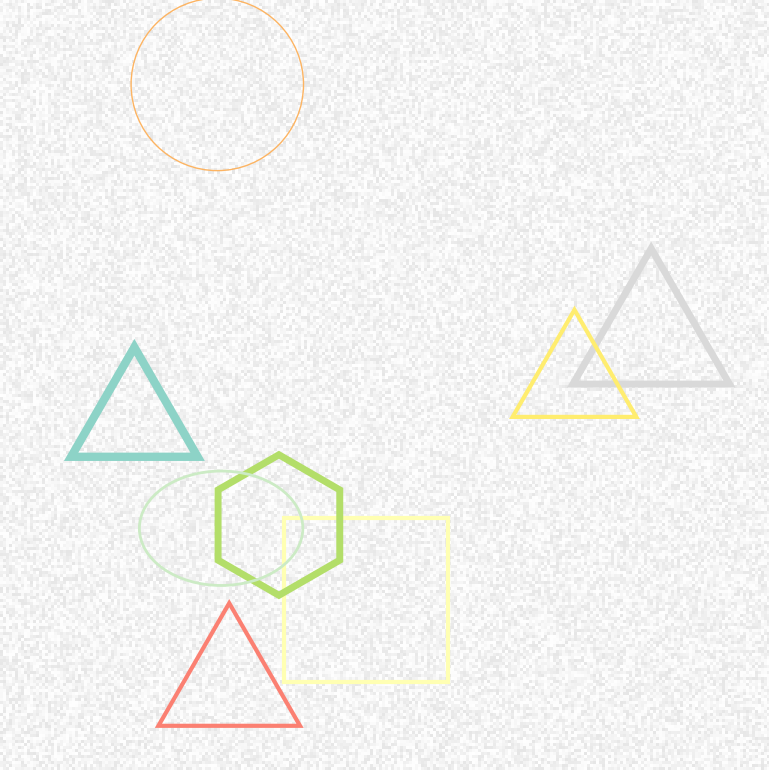[{"shape": "triangle", "thickness": 3, "radius": 0.47, "center": [0.175, 0.454]}, {"shape": "square", "thickness": 1.5, "radius": 0.53, "center": [0.475, 0.221]}, {"shape": "triangle", "thickness": 1.5, "radius": 0.53, "center": [0.298, 0.11]}, {"shape": "circle", "thickness": 0.5, "radius": 0.56, "center": [0.282, 0.89]}, {"shape": "hexagon", "thickness": 2.5, "radius": 0.46, "center": [0.362, 0.318]}, {"shape": "triangle", "thickness": 2.5, "radius": 0.59, "center": [0.846, 0.56]}, {"shape": "oval", "thickness": 1, "radius": 0.53, "center": [0.287, 0.314]}, {"shape": "triangle", "thickness": 1.5, "radius": 0.46, "center": [0.746, 0.505]}]